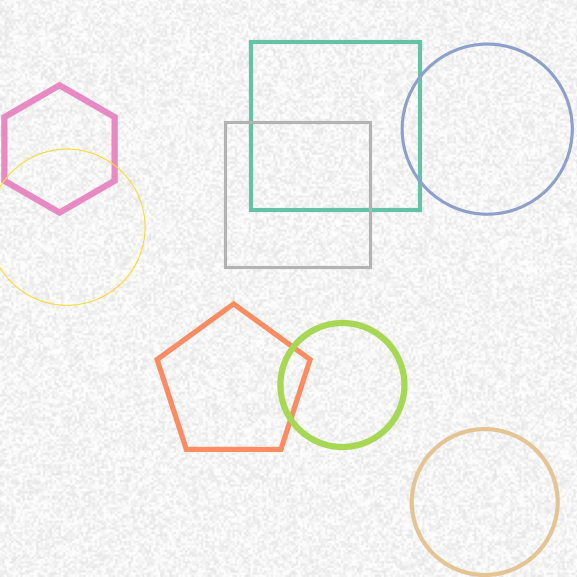[{"shape": "square", "thickness": 2, "radius": 0.73, "center": [0.581, 0.781]}, {"shape": "pentagon", "thickness": 2.5, "radius": 0.7, "center": [0.405, 0.334]}, {"shape": "circle", "thickness": 1.5, "radius": 0.74, "center": [0.844, 0.776]}, {"shape": "hexagon", "thickness": 3, "radius": 0.55, "center": [0.103, 0.741]}, {"shape": "circle", "thickness": 3, "radius": 0.54, "center": [0.593, 0.332]}, {"shape": "circle", "thickness": 0.5, "radius": 0.68, "center": [0.116, 0.606]}, {"shape": "circle", "thickness": 2, "radius": 0.63, "center": [0.839, 0.13]}, {"shape": "square", "thickness": 1.5, "radius": 0.63, "center": [0.515, 0.662]}]